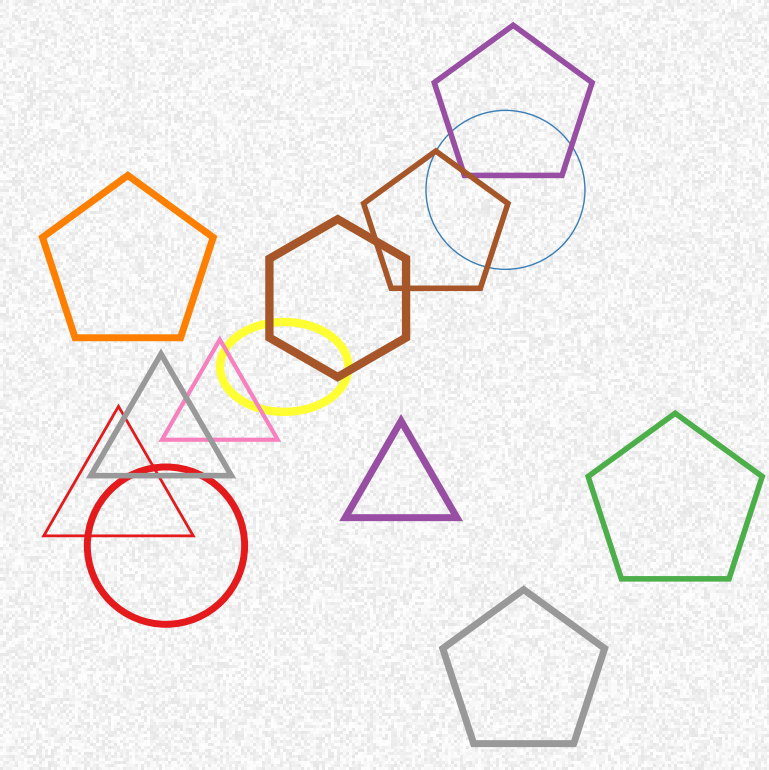[{"shape": "circle", "thickness": 2.5, "radius": 0.51, "center": [0.216, 0.291]}, {"shape": "triangle", "thickness": 1, "radius": 0.56, "center": [0.154, 0.36]}, {"shape": "circle", "thickness": 0.5, "radius": 0.52, "center": [0.656, 0.753]}, {"shape": "pentagon", "thickness": 2, "radius": 0.59, "center": [0.877, 0.344]}, {"shape": "pentagon", "thickness": 2, "radius": 0.54, "center": [0.666, 0.859]}, {"shape": "triangle", "thickness": 2.5, "radius": 0.42, "center": [0.521, 0.37]}, {"shape": "pentagon", "thickness": 2.5, "radius": 0.58, "center": [0.166, 0.656]}, {"shape": "oval", "thickness": 3, "radius": 0.42, "center": [0.369, 0.523]}, {"shape": "hexagon", "thickness": 3, "radius": 0.51, "center": [0.439, 0.613]}, {"shape": "pentagon", "thickness": 2, "radius": 0.49, "center": [0.566, 0.705]}, {"shape": "triangle", "thickness": 1.5, "radius": 0.43, "center": [0.286, 0.472]}, {"shape": "pentagon", "thickness": 2.5, "radius": 0.55, "center": [0.68, 0.124]}, {"shape": "triangle", "thickness": 2, "radius": 0.53, "center": [0.209, 0.435]}]